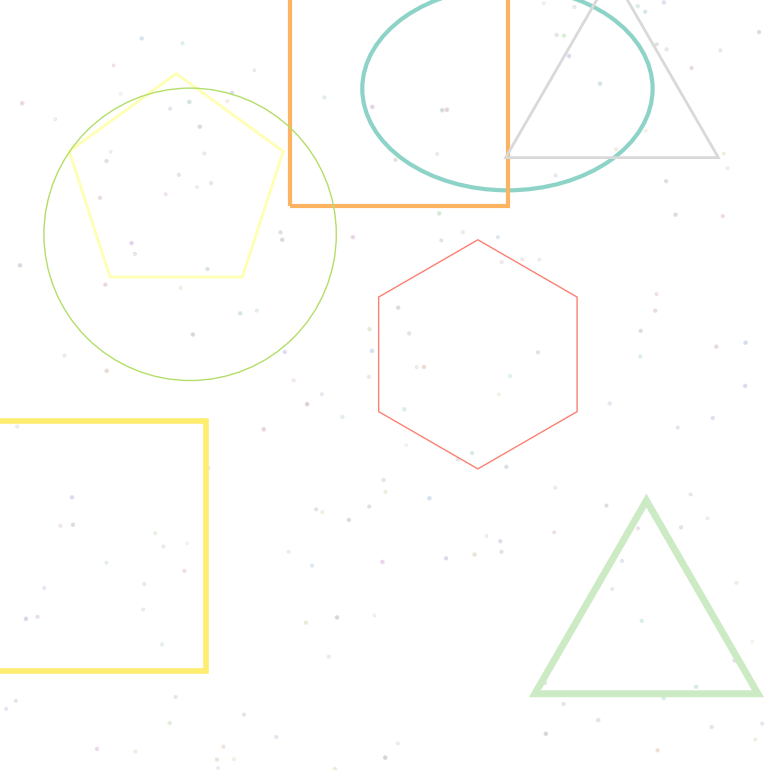[{"shape": "oval", "thickness": 1.5, "radius": 0.94, "center": [0.659, 0.885]}, {"shape": "pentagon", "thickness": 1, "radius": 0.73, "center": [0.229, 0.758]}, {"shape": "hexagon", "thickness": 0.5, "radius": 0.74, "center": [0.621, 0.54]}, {"shape": "square", "thickness": 1.5, "radius": 0.71, "center": [0.518, 0.874]}, {"shape": "circle", "thickness": 0.5, "radius": 0.95, "center": [0.247, 0.696]}, {"shape": "triangle", "thickness": 1, "radius": 0.8, "center": [0.795, 0.875]}, {"shape": "triangle", "thickness": 2.5, "radius": 0.84, "center": [0.839, 0.183]}, {"shape": "square", "thickness": 2, "radius": 0.81, "center": [0.105, 0.291]}]